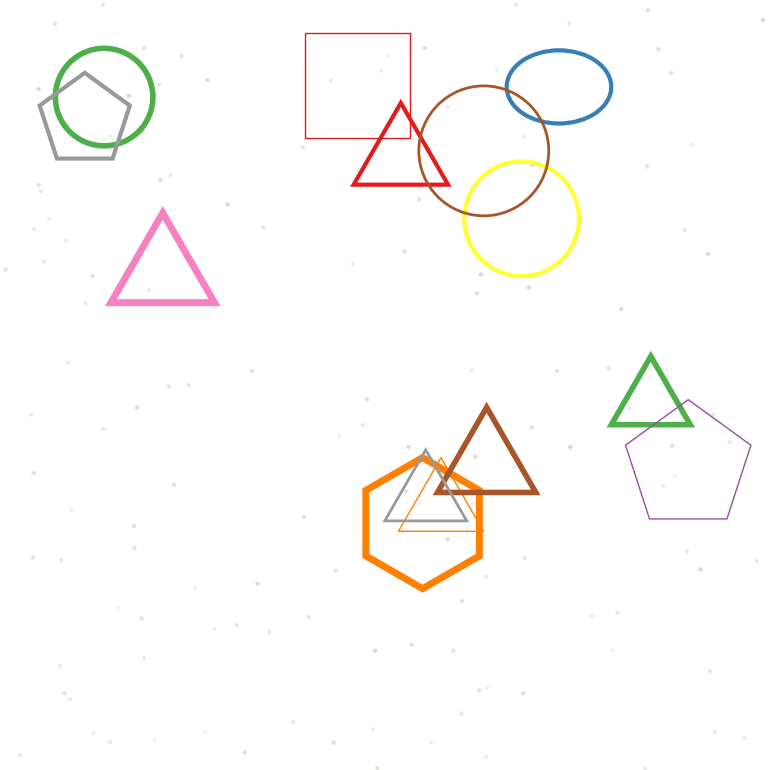[{"shape": "square", "thickness": 0.5, "radius": 0.34, "center": [0.464, 0.889]}, {"shape": "triangle", "thickness": 1.5, "radius": 0.35, "center": [0.521, 0.796]}, {"shape": "oval", "thickness": 1.5, "radius": 0.34, "center": [0.726, 0.887]}, {"shape": "circle", "thickness": 2, "radius": 0.32, "center": [0.135, 0.874]}, {"shape": "triangle", "thickness": 2, "radius": 0.3, "center": [0.845, 0.478]}, {"shape": "pentagon", "thickness": 0.5, "radius": 0.43, "center": [0.894, 0.395]}, {"shape": "triangle", "thickness": 0.5, "radius": 0.32, "center": [0.573, 0.342]}, {"shape": "hexagon", "thickness": 2.5, "radius": 0.43, "center": [0.549, 0.321]}, {"shape": "circle", "thickness": 1.5, "radius": 0.37, "center": [0.677, 0.716]}, {"shape": "triangle", "thickness": 2, "radius": 0.37, "center": [0.632, 0.397]}, {"shape": "circle", "thickness": 1, "radius": 0.42, "center": [0.628, 0.804]}, {"shape": "triangle", "thickness": 2.5, "radius": 0.39, "center": [0.211, 0.646]}, {"shape": "pentagon", "thickness": 1.5, "radius": 0.31, "center": [0.11, 0.844]}, {"shape": "triangle", "thickness": 1, "radius": 0.31, "center": [0.553, 0.354]}]